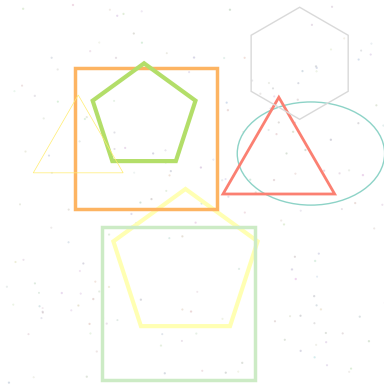[{"shape": "oval", "thickness": 1, "radius": 0.96, "center": [0.808, 0.601]}, {"shape": "pentagon", "thickness": 3, "radius": 0.98, "center": [0.482, 0.312]}, {"shape": "triangle", "thickness": 2, "radius": 0.84, "center": [0.724, 0.58]}, {"shape": "square", "thickness": 2.5, "radius": 0.92, "center": [0.379, 0.641]}, {"shape": "pentagon", "thickness": 3, "radius": 0.7, "center": [0.374, 0.695]}, {"shape": "hexagon", "thickness": 1, "radius": 0.73, "center": [0.778, 0.836]}, {"shape": "square", "thickness": 2.5, "radius": 1.0, "center": [0.464, 0.212]}, {"shape": "triangle", "thickness": 0.5, "radius": 0.67, "center": [0.203, 0.618]}]